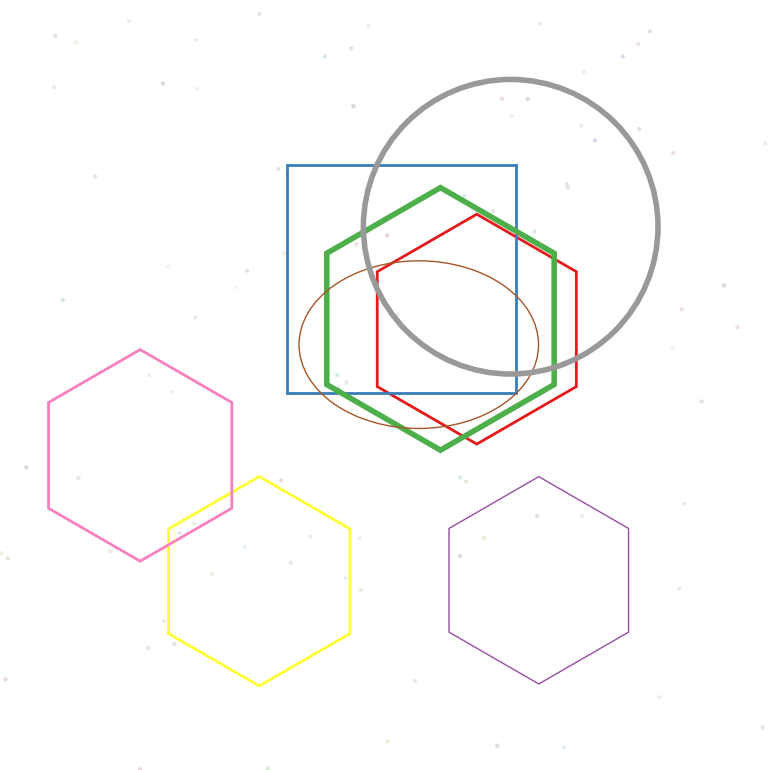[{"shape": "hexagon", "thickness": 1, "radius": 0.75, "center": [0.619, 0.573]}, {"shape": "square", "thickness": 1, "radius": 0.74, "center": [0.521, 0.638]}, {"shape": "hexagon", "thickness": 2, "radius": 0.85, "center": [0.572, 0.586]}, {"shape": "hexagon", "thickness": 0.5, "radius": 0.67, "center": [0.7, 0.246]}, {"shape": "hexagon", "thickness": 1, "radius": 0.68, "center": [0.337, 0.245]}, {"shape": "oval", "thickness": 0.5, "radius": 0.78, "center": [0.544, 0.552]}, {"shape": "hexagon", "thickness": 1, "radius": 0.69, "center": [0.182, 0.409]}, {"shape": "circle", "thickness": 2, "radius": 0.96, "center": [0.663, 0.706]}]